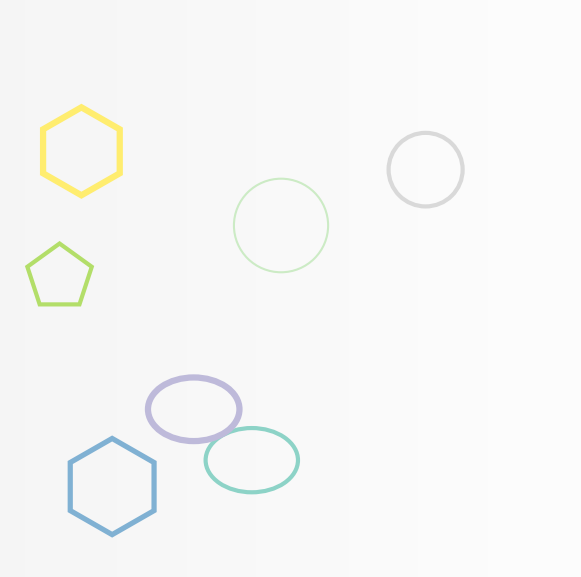[{"shape": "oval", "thickness": 2, "radius": 0.4, "center": [0.433, 0.202]}, {"shape": "oval", "thickness": 3, "radius": 0.39, "center": [0.333, 0.29]}, {"shape": "hexagon", "thickness": 2.5, "radius": 0.42, "center": [0.193, 0.157]}, {"shape": "pentagon", "thickness": 2, "radius": 0.29, "center": [0.102, 0.519]}, {"shape": "circle", "thickness": 2, "radius": 0.32, "center": [0.732, 0.705]}, {"shape": "circle", "thickness": 1, "radius": 0.41, "center": [0.483, 0.609]}, {"shape": "hexagon", "thickness": 3, "radius": 0.38, "center": [0.14, 0.737]}]